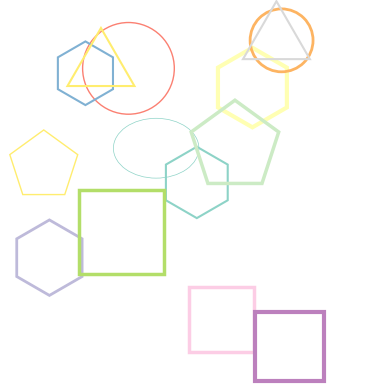[{"shape": "hexagon", "thickness": 1.5, "radius": 0.46, "center": [0.511, 0.526]}, {"shape": "oval", "thickness": 0.5, "radius": 0.56, "center": [0.406, 0.615]}, {"shape": "hexagon", "thickness": 3, "radius": 0.52, "center": [0.656, 0.773]}, {"shape": "hexagon", "thickness": 2, "radius": 0.49, "center": [0.128, 0.331]}, {"shape": "circle", "thickness": 1, "radius": 0.6, "center": [0.334, 0.822]}, {"shape": "hexagon", "thickness": 1.5, "radius": 0.41, "center": [0.222, 0.81]}, {"shape": "circle", "thickness": 2, "radius": 0.41, "center": [0.731, 0.895]}, {"shape": "square", "thickness": 2.5, "radius": 0.55, "center": [0.316, 0.398]}, {"shape": "square", "thickness": 2.5, "radius": 0.42, "center": [0.576, 0.17]}, {"shape": "triangle", "thickness": 1.5, "radius": 0.5, "center": [0.718, 0.897]}, {"shape": "square", "thickness": 3, "radius": 0.45, "center": [0.751, 0.101]}, {"shape": "pentagon", "thickness": 2.5, "radius": 0.6, "center": [0.61, 0.62]}, {"shape": "pentagon", "thickness": 1, "radius": 0.46, "center": [0.114, 0.57]}, {"shape": "triangle", "thickness": 1.5, "radius": 0.5, "center": [0.262, 0.827]}]